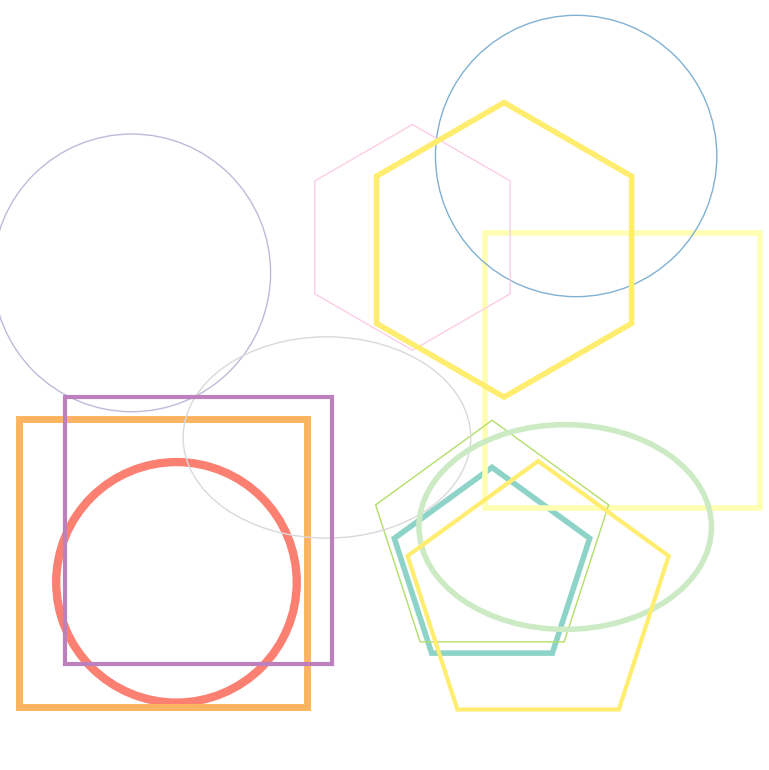[{"shape": "pentagon", "thickness": 2, "radius": 0.67, "center": [0.639, 0.26]}, {"shape": "square", "thickness": 2, "radius": 0.89, "center": [0.809, 0.519]}, {"shape": "circle", "thickness": 0.5, "radius": 0.9, "center": [0.171, 0.646]}, {"shape": "circle", "thickness": 3, "radius": 0.78, "center": [0.229, 0.244]}, {"shape": "circle", "thickness": 0.5, "radius": 0.91, "center": [0.748, 0.797]}, {"shape": "square", "thickness": 2.5, "radius": 0.93, "center": [0.212, 0.269]}, {"shape": "pentagon", "thickness": 0.5, "radius": 0.8, "center": [0.639, 0.295]}, {"shape": "hexagon", "thickness": 0.5, "radius": 0.73, "center": [0.536, 0.692]}, {"shape": "oval", "thickness": 0.5, "radius": 0.93, "center": [0.425, 0.432]}, {"shape": "square", "thickness": 1.5, "radius": 0.87, "center": [0.258, 0.311]}, {"shape": "oval", "thickness": 2, "radius": 0.95, "center": [0.734, 0.316]}, {"shape": "hexagon", "thickness": 2, "radius": 0.96, "center": [0.655, 0.676]}, {"shape": "pentagon", "thickness": 1.5, "radius": 0.89, "center": [0.699, 0.223]}]